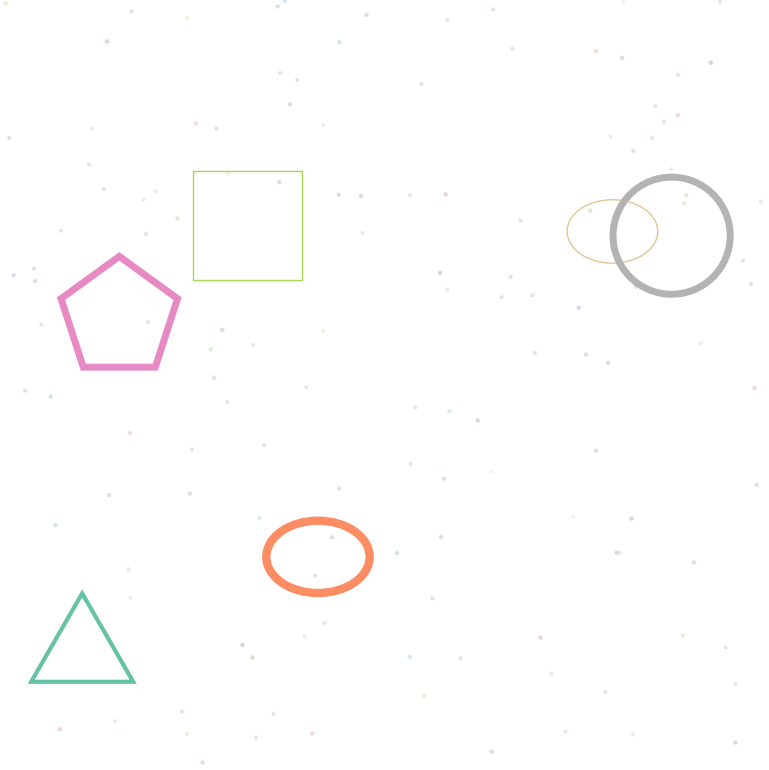[{"shape": "triangle", "thickness": 1.5, "radius": 0.38, "center": [0.107, 0.153]}, {"shape": "oval", "thickness": 3, "radius": 0.34, "center": [0.413, 0.277]}, {"shape": "pentagon", "thickness": 2.5, "radius": 0.4, "center": [0.155, 0.588]}, {"shape": "square", "thickness": 0.5, "radius": 0.36, "center": [0.321, 0.707]}, {"shape": "oval", "thickness": 0.5, "radius": 0.29, "center": [0.795, 0.699]}, {"shape": "circle", "thickness": 2.5, "radius": 0.38, "center": [0.872, 0.694]}]